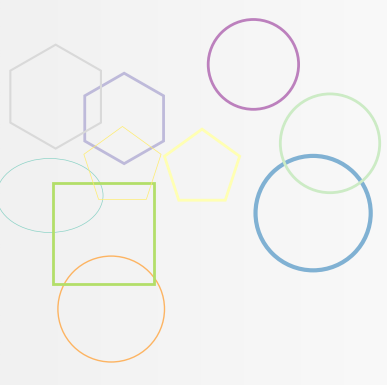[{"shape": "oval", "thickness": 0.5, "radius": 0.69, "center": [0.129, 0.492]}, {"shape": "pentagon", "thickness": 2, "radius": 0.51, "center": [0.521, 0.563]}, {"shape": "hexagon", "thickness": 2, "radius": 0.59, "center": [0.32, 0.692]}, {"shape": "circle", "thickness": 3, "radius": 0.74, "center": [0.808, 0.446]}, {"shape": "circle", "thickness": 1, "radius": 0.69, "center": [0.287, 0.197]}, {"shape": "square", "thickness": 2, "radius": 0.66, "center": [0.267, 0.393]}, {"shape": "hexagon", "thickness": 1.5, "radius": 0.67, "center": [0.144, 0.749]}, {"shape": "circle", "thickness": 2, "radius": 0.58, "center": [0.654, 0.833]}, {"shape": "circle", "thickness": 2, "radius": 0.64, "center": [0.852, 0.628]}, {"shape": "pentagon", "thickness": 0.5, "radius": 0.52, "center": [0.316, 0.567]}]